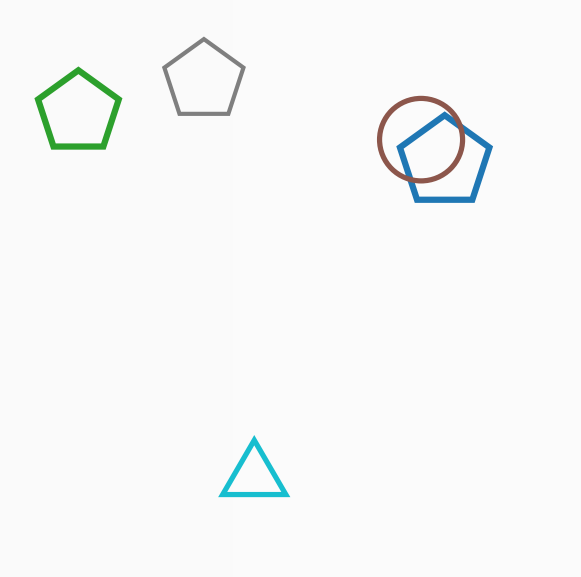[{"shape": "pentagon", "thickness": 3, "radius": 0.4, "center": [0.765, 0.719]}, {"shape": "pentagon", "thickness": 3, "radius": 0.36, "center": [0.135, 0.804]}, {"shape": "circle", "thickness": 2.5, "radius": 0.36, "center": [0.724, 0.757]}, {"shape": "pentagon", "thickness": 2, "radius": 0.36, "center": [0.351, 0.86]}, {"shape": "triangle", "thickness": 2.5, "radius": 0.31, "center": [0.437, 0.174]}]